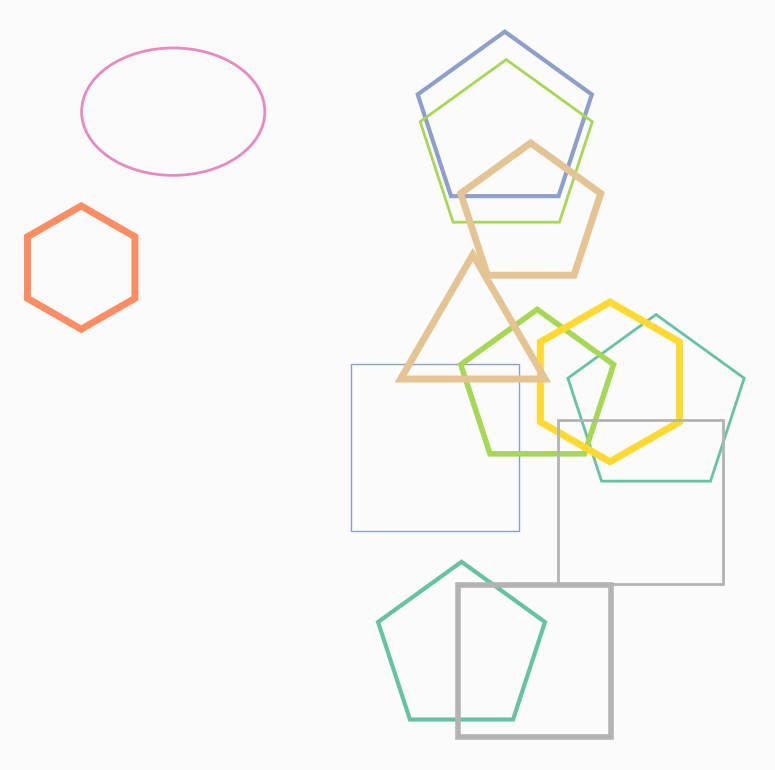[{"shape": "pentagon", "thickness": 1.5, "radius": 0.57, "center": [0.596, 0.157]}, {"shape": "pentagon", "thickness": 1, "radius": 0.6, "center": [0.847, 0.472]}, {"shape": "hexagon", "thickness": 2.5, "radius": 0.4, "center": [0.105, 0.653]}, {"shape": "pentagon", "thickness": 1.5, "radius": 0.59, "center": [0.651, 0.841]}, {"shape": "square", "thickness": 0.5, "radius": 0.54, "center": [0.561, 0.419]}, {"shape": "oval", "thickness": 1, "radius": 0.59, "center": [0.224, 0.855]}, {"shape": "pentagon", "thickness": 1, "radius": 0.58, "center": [0.653, 0.806]}, {"shape": "pentagon", "thickness": 2, "radius": 0.52, "center": [0.693, 0.495]}, {"shape": "hexagon", "thickness": 2.5, "radius": 0.52, "center": [0.787, 0.504]}, {"shape": "triangle", "thickness": 2.5, "radius": 0.54, "center": [0.61, 0.562]}, {"shape": "pentagon", "thickness": 2.5, "radius": 0.48, "center": [0.685, 0.719]}, {"shape": "square", "thickness": 1, "radius": 0.53, "center": [0.827, 0.348]}, {"shape": "square", "thickness": 2, "radius": 0.49, "center": [0.689, 0.142]}]